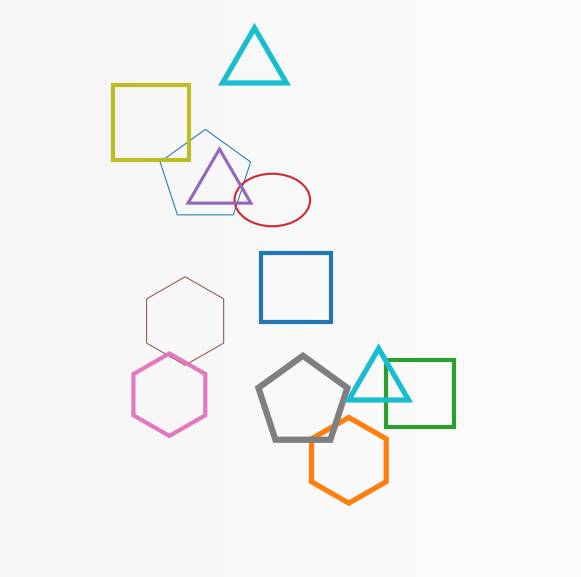[{"shape": "pentagon", "thickness": 0.5, "radius": 0.41, "center": [0.353, 0.693]}, {"shape": "square", "thickness": 2, "radius": 0.3, "center": [0.51, 0.501]}, {"shape": "hexagon", "thickness": 2.5, "radius": 0.37, "center": [0.6, 0.202]}, {"shape": "square", "thickness": 2, "radius": 0.29, "center": [0.723, 0.318]}, {"shape": "oval", "thickness": 1, "radius": 0.32, "center": [0.468, 0.653]}, {"shape": "triangle", "thickness": 1.5, "radius": 0.31, "center": [0.378, 0.679]}, {"shape": "hexagon", "thickness": 0.5, "radius": 0.38, "center": [0.318, 0.443]}, {"shape": "hexagon", "thickness": 2, "radius": 0.36, "center": [0.291, 0.316]}, {"shape": "pentagon", "thickness": 3, "radius": 0.4, "center": [0.521, 0.303]}, {"shape": "square", "thickness": 2, "radius": 0.33, "center": [0.26, 0.787]}, {"shape": "triangle", "thickness": 2.5, "radius": 0.3, "center": [0.651, 0.336]}, {"shape": "triangle", "thickness": 2.5, "radius": 0.32, "center": [0.438, 0.887]}]